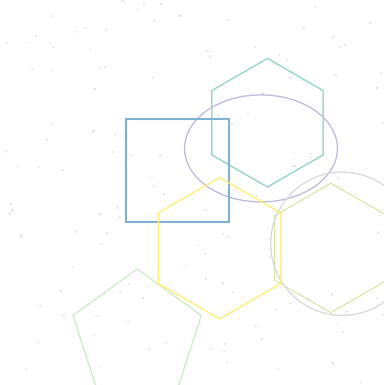[{"shape": "hexagon", "thickness": 1, "radius": 0.84, "center": [0.695, 0.681]}, {"shape": "oval", "thickness": 1, "radius": 0.99, "center": [0.678, 0.615]}, {"shape": "square", "thickness": 1.5, "radius": 0.67, "center": [0.46, 0.557]}, {"shape": "hexagon", "thickness": 0.5, "radius": 0.84, "center": [0.859, 0.356]}, {"shape": "circle", "thickness": 1, "radius": 0.93, "center": [0.889, 0.367]}, {"shape": "pentagon", "thickness": 1, "radius": 0.88, "center": [0.356, 0.126]}, {"shape": "hexagon", "thickness": 1, "radius": 0.92, "center": [0.571, 0.355]}]